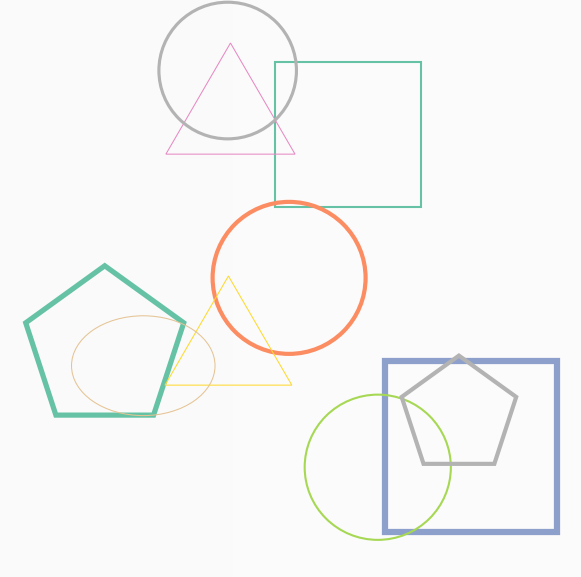[{"shape": "square", "thickness": 1, "radius": 0.63, "center": [0.599, 0.767]}, {"shape": "pentagon", "thickness": 2.5, "radius": 0.71, "center": [0.18, 0.396]}, {"shape": "circle", "thickness": 2, "radius": 0.66, "center": [0.497, 0.518]}, {"shape": "square", "thickness": 3, "radius": 0.74, "center": [0.81, 0.225]}, {"shape": "triangle", "thickness": 0.5, "radius": 0.64, "center": [0.396, 0.796]}, {"shape": "circle", "thickness": 1, "radius": 0.63, "center": [0.65, 0.19]}, {"shape": "triangle", "thickness": 0.5, "radius": 0.63, "center": [0.393, 0.395]}, {"shape": "oval", "thickness": 0.5, "radius": 0.62, "center": [0.246, 0.366]}, {"shape": "circle", "thickness": 1.5, "radius": 0.59, "center": [0.392, 0.877]}, {"shape": "pentagon", "thickness": 2, "radius": 0.52, "center": [0.79, 0.28]}]